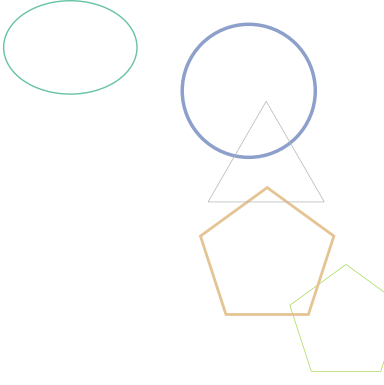[{"shape": "oval", "thickness": 1, "radius": 0.87, "center": [0.183, 0.877]}, {"shape": "circle", "thickness": 2.5, "radius": 0.86, "center": [0.646, 0.764]}, {"shape": "pentagon", "thickness": 0.5, "radius": 0.77, "center": [0.899, 0.16]}, {"shape": "pentagon", "thickness": 2, "radius": 0.91, "center": [0.694, 0.331]}, {"shape": "triangle", "thickness": 0.5, "radius": 0.87, "center": [0.691, 0.563]}]